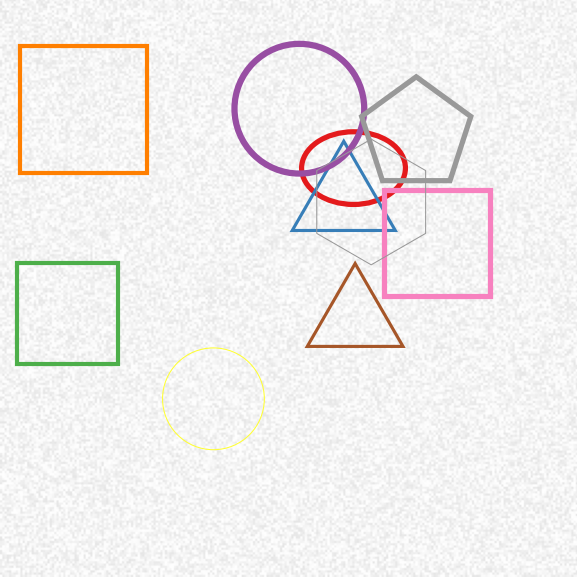[{"shape": "oval", "thickness": 2.5, "radius": 0.45, "center": [0.612, 0.708]}, {"shape": "triangle", "thickness": 1.5, "radius": 0.51, "center": [0.595, 0.652]}, {"shape": "square", "thickness": 2, "radius": 0.44, "center": [0.117, 0.457]}, {"shape": "circle", "thickness": 3, "radius": 0.56, "center": [0.518, 0.811]}, {"shape": "square", "thickness": 2, "radius": 0.55, "center": [0.144, 0.81]}, {"shape": "circle", "thickness": 0.5, "radius": 0.44, "center": [0.37, 0.309]}, {"shape": "triangle", "thickness": 1.5, "radius": 0.48, "center": [0.615, 0.447]}, {"shape": "square", "thickness": 2.5, "radius": 0.46, "center": [0.757, 0.579]}, {"shape": "pentagon", "thickness": 2.5, "radius": 0.5, "center": [0.721, 0.767]}, {"shape": "hexagon", "thickness": 0.5, "radius": 0.54, "center": [0.643, 0.649]}]